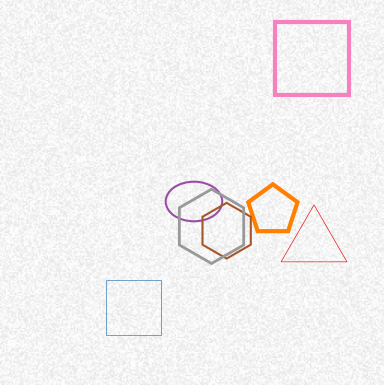[{"shape": "triangle", "thickness": 0.5, "radius": 0.49, "center": [0.816, 0.369]}, {"shape": "square", "thickness": 0.5, "radius": 0.35, "center": [0.346, 0.201]}, {"shape": "oval", "thickness": 1.5, "radius": 0.37, "center": [0.504, 0.477]}, {"shape": "pentagon", "thickness": 3, "radius": 0.34, "center": [0.709, 0.454]}, {"shape": "hexagon", "thickness": 1.5, "radius": 0.36, "center": [0.589, 0.401]}, {"shape": "square", "thickness": 3, "radius": 0.48, "center": [0.811, 0.848]}, {"shape": "hexagon", "thickness": 2, "radius": 0.48, "center": [0.549, 0.412]}]